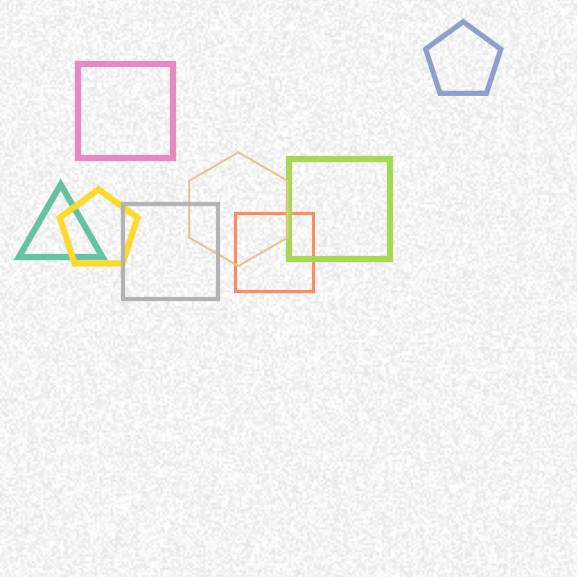[{"shape": "triangle", "thickness": 3, "radius": 0.42, "center": [0.105, 0.596]}, {"shape": "square", "thickness": 1.5, "radius": 0.34, "center": [0.475, 0.562]}, {"shape": "pentagon", "thickness": 2.5, "radius": 0.34, "center": [0.802, 0.893]}, {"shape": "square", "thickness": 3, "radius": 0.41, "center": [0.217, 0.807]}, {"shape": "square", "thickness": 3, "radius": 0.43, "center": [0.588, 0.638]}, {"shape": "pentagon", "thickness": 3, "radius": 0.35, "center": [0.171, 0.6]}, {"shape": "hexagon", "thickness": 1, "radius": 0.49, "center": [0.413, 0.637]}, {"shape": "square", "thickness": 2, "radius": 0.41, "center": [0.296, 0.564]}]